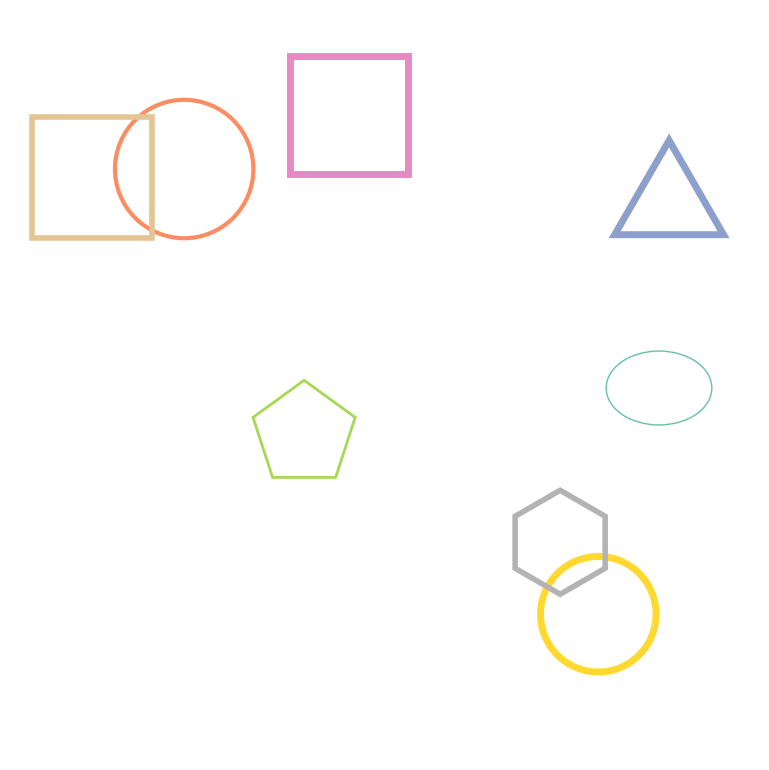[{"shape": "oval", "thickness": 0.5, "radius": 0.34, "center": [0.856, 0.496]}, {"shape": "circle", "thickness": 1.5, "radius": 0.45, "center": [0.239, 0.78]}, {"shape": "triangle", "thickness": 2.5, "radius": 0.41, "center": [0.869, 0.736]}, {"shape": "square", "thickness": 2.5, "radius": 0.38, "center": [0.453, 0.851]}, {"shape": "pentagon", "thickness": 1, "radius": 0.35, "center": [0.395, 0.436]}, {"shape": "circle", "thickness": 2.5, "radius": 0.38, "center": [0.777, 0.202]}, {"shape": "square", "thickness": 2, "radius": 0.39, "center": [0.12, 0.77]}, {"shape": "hexagon", "thickness": 2, "radius": 0.34, "center": [0.727, 0.296]}]